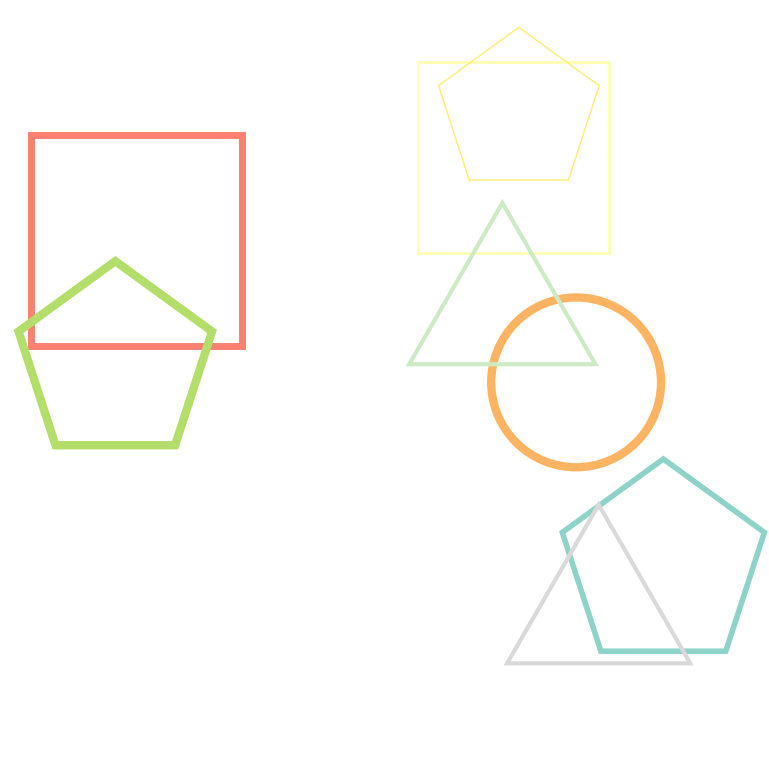[{"shape": "pentagon", "thickness": 2, "radius": 0.69, "center": [0.861, 0.266]}, {"shape": "square", "thickness": 1, "radius": 0.62, "center": [0.667, 0.795]}, {"shape": "square", "thickness": 2.5, "radius": 0.69, "center": [0.177, 0.688]}, {"shape": "circle", "thickness": 3, "radius": 0.55, "center": [0.748, 0.503]}, {"shape": "pentagon", "thickness": 3, "radius": 0.66, "center": [0.15, 0.529]}, {"shape": "triangle", "thickness": 1.5, "radius": 0.69, "center": [0.778, 0.207]}, {"shape": "triangle", "thickness": 1.5, "radius": 0.7, "center": [0.652, 0.597]}, {"shape": "pentagon", "thickness": 0.5, "radius": 0.55, "center": [0.674, 0.855]}]